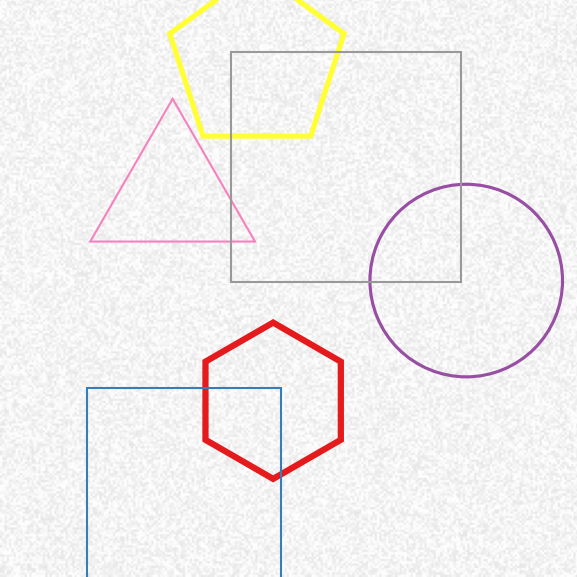[{"shape": "hexagon", "thickness": 3, "radius": 0.68, "center": [0.473, 0.305]}, {"shape": "square", "thickness": 1, "radius": 0.84, "center": [0.319, 0.16]}, {"shape": "circle", "thickness": 1.5, "radius": 0.83, "center": [0.807, 0.513]}, {"shape": "pentagon", "thickness": 2.5, "radius": 0.79, "center": [0.445, 0.892]}, {"shape": "triangle", "thickness": 1, "radius": 0.82, "center": [0.299, 0.663]}, {"shape": "square", "thickness": 1, "radius": 0.99, "center": [0.599, 0.71]}]